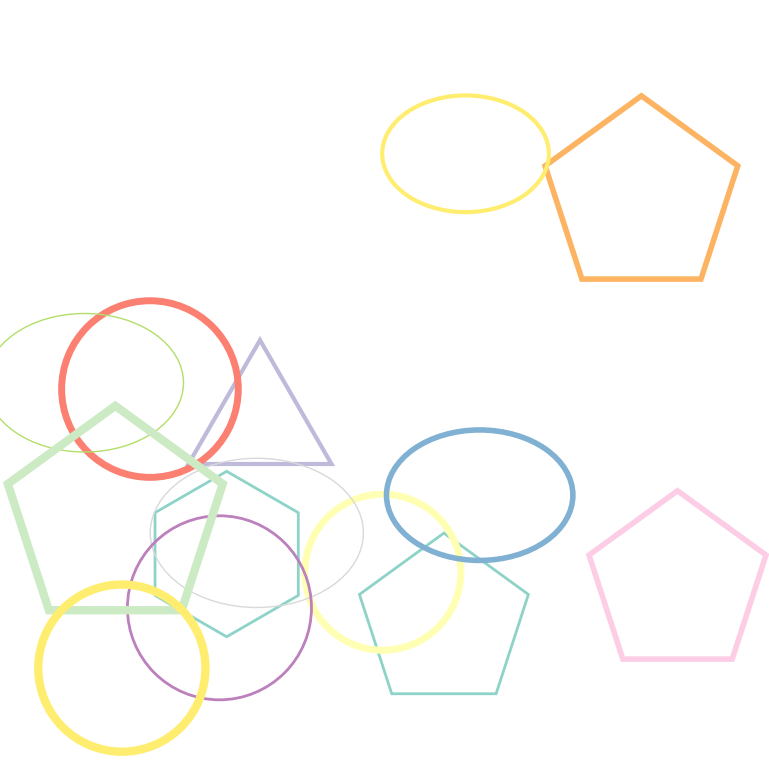[{"shape": "pentagon", "thickness": 1, "radius": 0.58, "center": [0.577, 0.192]}, {"shape": "hexagon", "thickness": 1, "radius": 0.54, "center": [0.294, 0.28]}, {"shape": "circle", "thickness": 2.5, "radius": 0.51, "center": [0.497, 0.257]}, {"shape": "triangle", "thickness": 1.5, "radius": 0.54, "center": [0.338, 0.451]}, {"shape": "circle", "thickness": 2.5, "radius": 0.57, "center": [0.195, 0.495]}, {"shape": "oval", "thickness": 2, "radius": 0.61, "center": [0.623, 0.357]}, {"shape": "pentagon", "thickness": 2, "radius": 0.66, "center": [0.833, 0.744]}, {"shape": "oval", "thickness": 0.5, "radius": 0.64, "center": [0.11, 0.503]}, {"shape": "pentagon", "thickness": 2, "radius": 0.6, "center": [0.88, 0.242]}, {"shape": "oval", "thickness": 0.5, "radius": 0.69, "center": [0.334, 0.308]}, {"shape": "circle", "thickness": 1, "radius": 0.6, "center": [0.285, 0.211]}, {"shape": "pentagon", "thickness": 3, "radius": 0.73, "center": [0.15, 0.326]}, {"shape": "circle", "thickness": 3, "radius": 0.54, "center": [0.158, 0.132]}, {"shape": "oval", "thickness": 1.5, "radius": 0.54, "center": [0.605, 0.8]}]